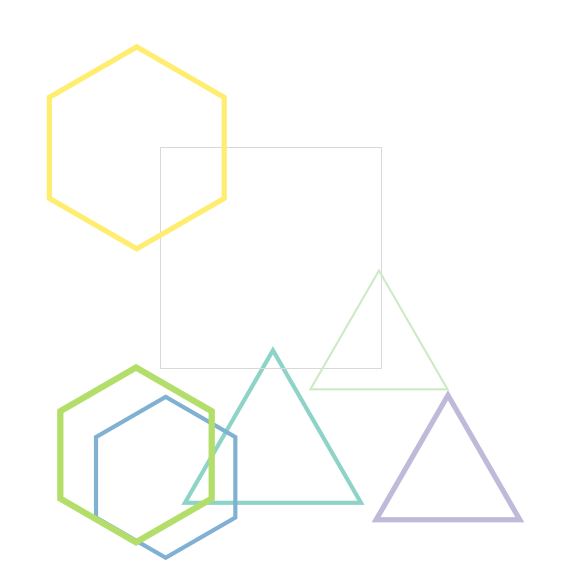[{"shape": "triangle", "thickness": 2, "radius": 0.88, "center": [0.473, 0.216]}, {"shape": "triangle", "thickness": 2.5, "radius": 0.72, "center": [0.776, 0.171]}, {"shape": "hexagon", "thickness": 2, "radius": 0.7, "center": [0.287, 0.173]}, {"shape": "hexagon", "thickness": 3, "radius": 0.76, "center": [0.236, 0.211]}, {"shape": "square", "thickness": 0.5, "radius": 0.96, "center": [0.469, 0.554]}, {"shape": "triangle", "thickness": 1, "radius": 0.69, "center": [0.656, 0.394]}, {"shape": "hexagon", "thickness": 2.5, "radius": 0.87, "center": [0.237, 0.743]}]